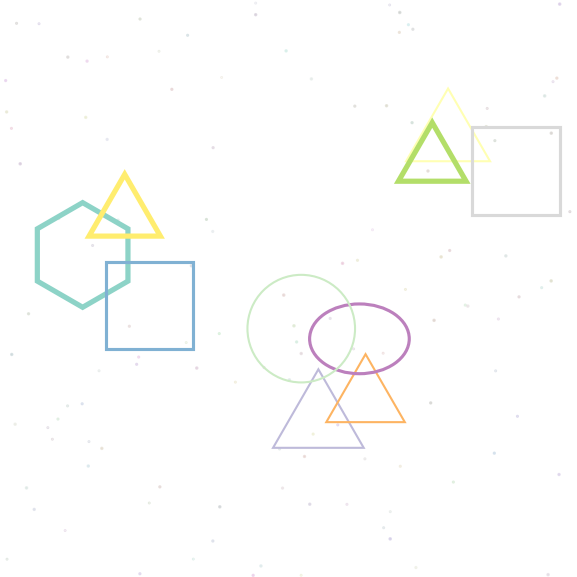[{"shape": "hexagon", "thickness": 2.5, "radius": 0.45, "center": [0.143, 0.558]}, {"shape": "triangle", "thickness": 1, "radius": 0.42, "center": [0.776, 0.762]}, {"shape": "triangle", "thickness": 1, "radius": 0.45, "center": [0.551, 0.269]}, {"shape": "square", "thickness": 1.5, "radius": 0.38, "center": [0.259, 0.47]}, {"shape": "triangle", "thickness": 1, "radius": 0.39, "center": [0.633, 0.307]}, {"shape": "triangle", "thickness": 2.5, "radius": 0.34, "center": [0.748, 0.719]}, {"shape": "square", "thickness": 1.5, "radius": 0.38, "center": [0.894, 0.703]}, {"shape": "oval", "thickness": 1.5, "radius": 0.43, "center": [0.622, 0.412]}, {"shape": "circle", "thickness": 1, "radius": 0.47, "center": [0.522, 0.43]}, {"shape": "triangle", "thickness": 2.5, "radius": 0.36, "center": [0.216, 0.626]}]